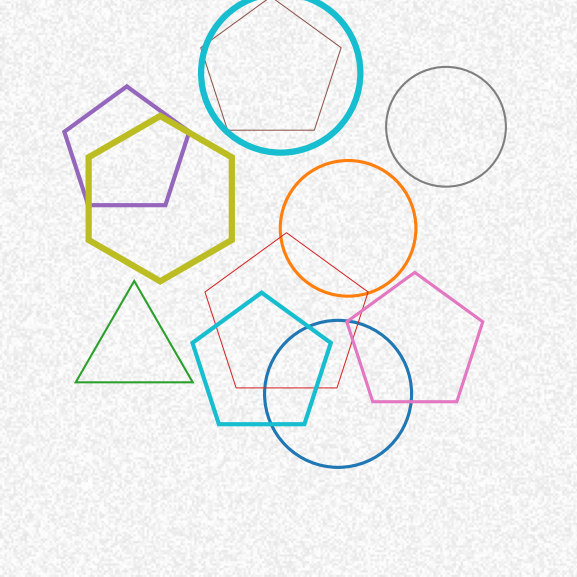[{"shape": "circle", "thickness": 1.5, "radius": 0.64, "center": [0.585, 0.317]}, {"shape": "circle", "thickness": 1.5, "radius": 0.59, "center": [0.603, 0.604]}, {"shape": "triangle", "thickness": 1, "radius": 0.58, "center": [0.232, 0.396]}, {"shape": "pentagon", "thickness": 0.5, "radius": 0.74, "center": [0.496, 0.448]}, {"shape": "pentagon", "thickness": 2, "radius": 0.57, "center": [0.22, 0.736]}, {"shape": "pentagon", "thickness": 0.5, "radius": 0.64, "center": [0.469, 0.877]}, {"shape": "pentagon", "thickness": 1.5, "radius": 0.62, "center": [0.718, 0.404]}, {"shape": "circle", "thickness": 1, "radius": 0.52, "center": [0.772, 0.78]}, {"shape": "hexagon", "thickness": 3, "radius": 0.72, "center": [0.277, 0.655]}, {"shape": "circle", "thickness": 3, "radius": 0.69, "center": [0.486, 0.873]}, {"shape": "pentagon", "thickness": 2, "radius": 0.63, "center": [0.453, 0.366]}]